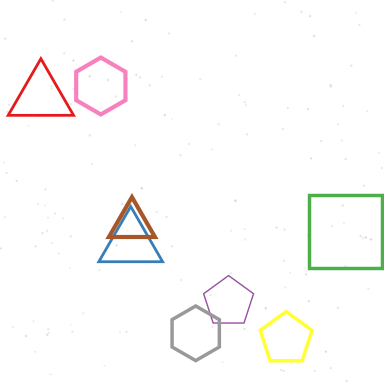[{"shape": "triangle", "thickness": 2, "radius": 0.49, "center": [0.106, 0.749]}, {"shape": "triangle", "thickness": 2, "radius": 0.48, "center": [0.34, 0.368]}, {"shape": "square", "thickness": 2.5, "radius": 0.47, "center": [0.898, 0.399]}, {"shape": "pentagon", "thickness": 1, "radius": 0.34, "center": [0.594, 0.216]}, {"shape": "pentagon", "thickness": 2.5, "radius": 0.35, "center": [0.743, 0.12]}, {"shape": "triangle", "thickness": 3, "radius": 0.35, "center": [0.343, 0.419]}, {"shape": "hexagon", "thickness": 3, "radius": 0.37, "center": [0.262, 0.777]}, {"shape": "hexagon", "thickness": 2.5, "radius": 0.35, "center": [0.508, 0.134]}]